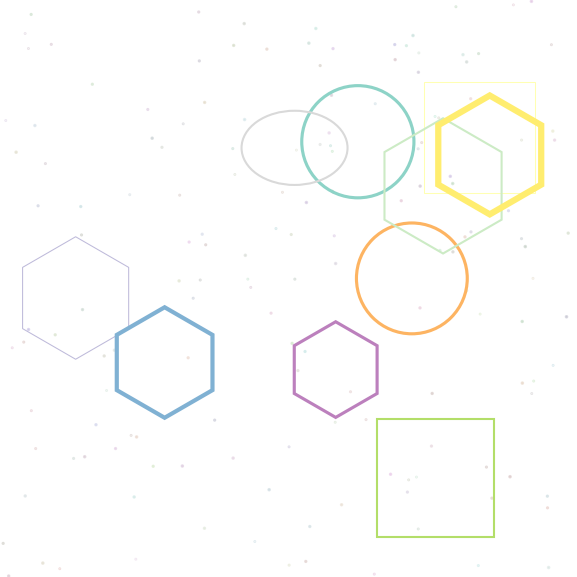[{"shape": "circle", "thickness": 1.5, "radius": 0.49, "center": [0.62, 0.754]}, {"shape": "square", "thickness": 0.5, "radius": 0.48, "center": [0.83, 0.761]}, {"shape": "hexagon", "thickness": 0.5, "radius": 0.53, "center": [0.131, 0.483]}, {"shape": "hexagon", "thickness": 2, "radius": 0.48, "center": [0.285, 0.371]}, {"shape": "circle", "thickness": 1.5, "radius": 0.48, "center": [0.713, 0.517]}, {"shape": "square", "thickness": 1, "radius": 0.51, "center": [0.754, 0.171]}, {"shape": "oval", "thickness": 1, "radius": 0.46, "center": [0.51, 0.743]}, {"shape": "hexagon", "thickness": 1.5, "radius": 0.41, "center": [0.581, 0.359]}, {"shape": "hexagon", "thickness": 1, "radius": 0.59, "center": [0.767, 0.677]}, {"shape": "hexagon", "thickness": 3, "radius": 0.51, "center": [0.848, 0.731]}]